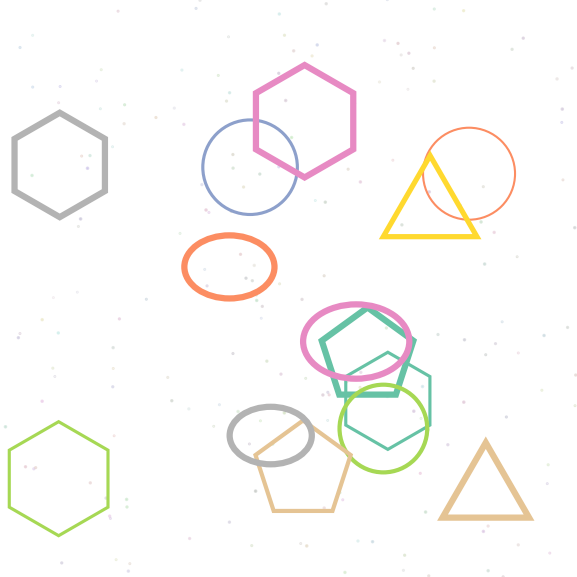[{"shape": "pentagon", "thickness": 3, "radius": 0.42, "center": [0.636, 0.383]}, {"shape": "hexagon", "thickness": 1.5, "radius": 0.42, "center": [0.672, 0.305]}, {"shape": "circle", "thickness": 1, "radius": 0.4, "center": [0.812, 0.698]}, {"shape": "oval", "thickness": 3, "radius": 0.39, "center": [0.397, 0.537]}, {"shape": "circle", "thickness": 1.5, "radius": 0.41, "center": [0.433, 0.71]}, {"shape": "hexagon", "thickness": 3, "radius": 0.49, "center": [0.527, 0.789]}, {"shape": "oval", "thickness": 3, "radius": 0.46, "center": [0.617, 0.408]}, {"shape": "hexagon", "thickness": 1.5, "radius": 0.49, "center": [0.102, 0.17]}, {"shape": "circle", "thickness": 2, "radius": 0.38, "center": [0.664, 0.257]}, {"shape": "triangle", "thickness": 2.5, "radius": 0.47, "center": [0.745, 0.636]}, {"shape": "triangle", "thickness": 3, "radius": 0.43, "center": [0.841, 0.146]}, {"shape": "pentagon", "thickness": 2, "radius": 0.43, "center": [0.525, 0.184]}, {"shape": "oval", "thickness": 3, "radius": 0.36, "center": [0.469, 0.245]}, {"shape": "hexagon", "thickness": 3, "radius": 0.45, "center": [0.103, 0.714]}]